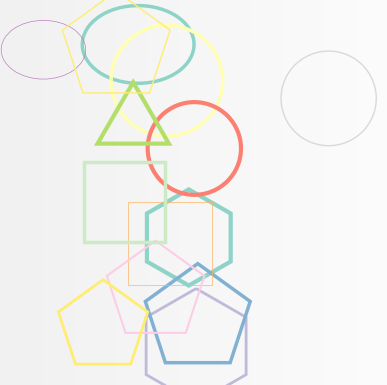[{"shape": "hexagon", "thickness": 3, "radius": 0.62, "center": [0.487, 0.383]}, {"shape": "oval", "thickness": 2.5, "radius": 0.72, "center": [0.357, 0.885]}, {"shape": "circle", "thickness": 2.5, "radius": 0.72, "center": [0.431, 0.79]}, {"shape": "hexagon", "thickness": 2, "radius": 0.74, "center": [0.506, 0.101]}, {"shape": "circle", "thickness": 3, "radius": 0.6, "center": [0.502, 0.614]}, {"shape": "pentagon", "thickness": 2.5, "radius": 0.71, "center": [0.51, 0.173]}, {"shape": "square", "thickness": 0.5, "radius": 0.54, "center": [0.439, 0.367]}, {"shape": "triangle", "thickness": 3, "radius": 0.53, "center": [0.344, 0.68]}, {"shape": "pentagon", "thickness": 1.5, "radius": 0.66, "center": [0.402, 0.243]}, {"shape": "circle", "thickness": 1, "radius": 0.61, "center": [0.848, 0.744]}, {"shape": "oval", "thickness": 0.5, "radius": 0.54, "center": [0.112, 0.871]}, {"shape": "square", "thickness": 2.5, "radius": 0.52, "center": [0.321, 0.475]}, {"shape": "pentagon", "thickness": 1, "radius": 0.73, "center": [0.3, 0.877]}, {"shape": "pentagon", "thickness": 2, "radius": 0.61, "center": [0.266, 0.152]}]